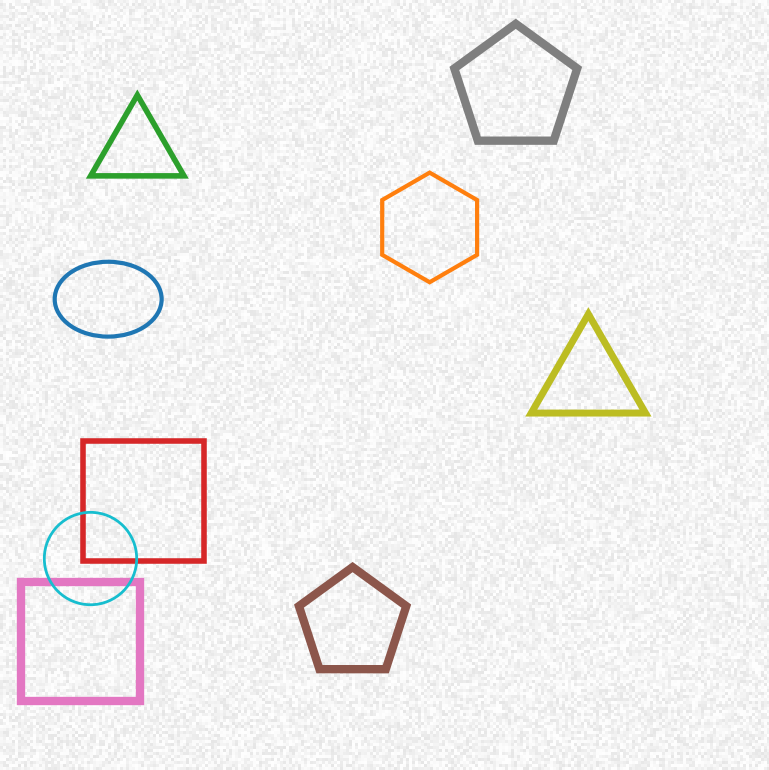[{"shape": "oval", "thickness": 1.5, "radius": 0.35, "center": [0.14, 0.611]}, {"shape": "hexagon", "thickness": 1.5, "radius": 0.36, "center": [0.558, 0.705]}, {"shape": "triangle", "thickness": 2, "radius": 0.35, "center": [0.178, 0.807]}, {"shape": "square", "thickness": 2, "radius": 0.39, "center": [0.186, 0.349]}, {"shape": "pentagon", "thickness": 3, "radius": 0.37, "center": [0.458, 0.19]}, {"shape": "square", "thickness": 3, "radius": 0.39, "center": [0.105, 0.167]}, {"shape": "pentagon", "thickness": 3, "radius": 0.42, "center": [0.67, 0.885]}, {"shape": "triangle", "thickness": 2.5, "radius": 0.43, "center": [0.764, 0.506]}, {"shape": "circle", "thickness": 1, "radius": 0.3, "center": [0.118, 0.275]}]